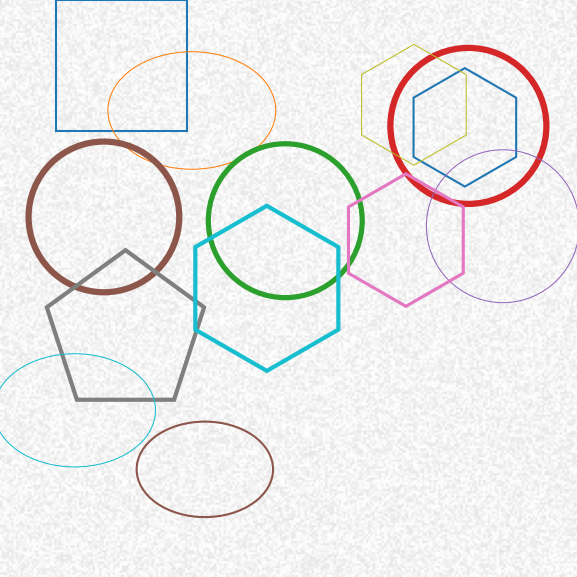[{"shape": "hexagon", "thickness": 1, "radius": 0.51, "center": [0.805, 0.779]}, {"shape": "square", "thickness": 1, "radius": 0.57, "center": [0.211, 0.886]}, {"shape": "oval", "thickness": 0.5, "radius": 0.73, "center": [0.332, 0.808]}, {"shape": "circle", "thickness": 2.5, "radius": 0.67, "center": [0.494, 0.617]}, {"shape": "circle", "thickness": 3, "radius": 0.68, "center": [0.811, 0.781]}, {"shape": "circle", "thickness": 0.5, "radius": 0.66, "center": [0.871, 0.607]}, {"shape": "oval", "thickness": 1, "radius": 0.59, "center": [0.355, 0.186]}, {"shape": "circle", "thickness": 3, "radius": 0.65, "center": [0.18, 0.624]}, {"shape": "hexagon", "thickness": 1.5, "radius": 0.57, "center": [0.703, 0.583]}, {"shape": "pentagon", "thickness": 2, "radius": 0.72, "center": [0.217, 0.423]}, {"shape": "hexagon", "thickness": 0.5, "radius": 0.52, "center": [0.717, 0.818]}, {"shape": "hexagon", "thickness": 2, "radius": 0.71, "center": [0.462, 0.5]}, {"shape": "oval", "thickness": 0.5, "radius": 0.7, "center": [0.129, 0.289]}]